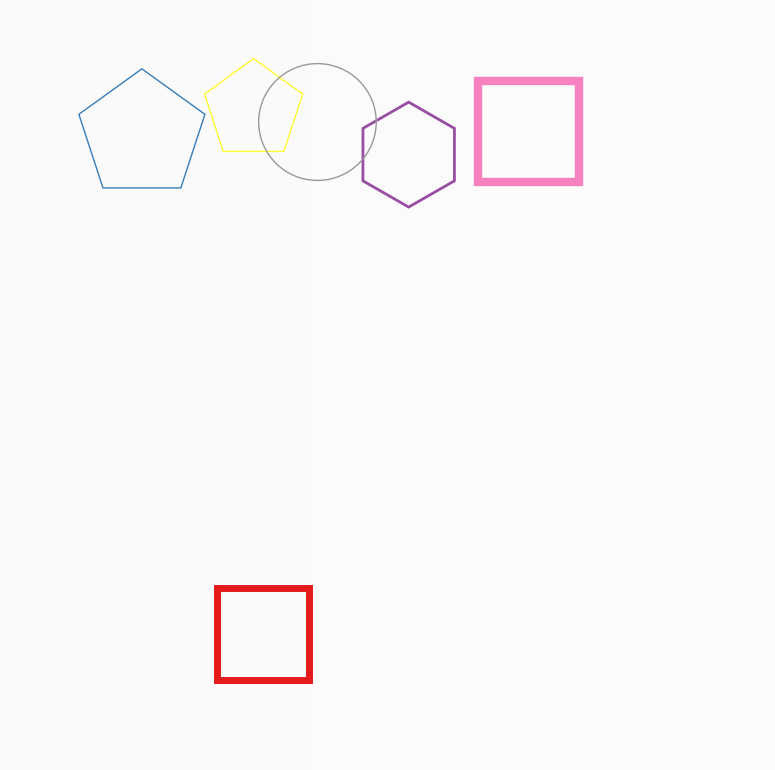[{"shape": "square", "thickness": 2.5, "radius": 0.3, "center": [0.339, 0.177]}, {"shape": "pentagon", "thickness": 0.5, "radius": 0.43, "center": [0.183, 0.825]}, {"shape": "hexagon", "thickness": 1, "radius": 0.34, "center": [0.527, 0.799]}, {"shape": "pentagon", "thickness": 0.5, "radius": 0.33, "center": [0.327, 0.857]}, {"shape": "square", "thickness": 3, "radius": 0.33, "center": [0.682, 0.829]}, {"shape": "circle", "thickness": 0.5, "radius": 0.38, "center": [0.41, 0.842]}]